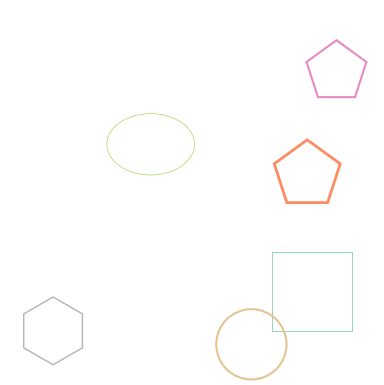[{"shape": "square", "thickness": 0.5, "radius": 0.52, "center": [0.811, 0.243]}, {"shape": "pentagon", "thickness": 2, "radius": 0.45, "center": [0.798, 0.547]}, {"shape": "pentagon", "thickness": 1.5, "radius": 0.41, "center": [0.874, 0.814]}, {"shape": "oval", "thickness": 0.5, "radius": 0.57, "center": [0.391, 0.625]}, {"shape": "circle", "thickness": 1.5, "radius": 0.46, "center": [0.653, 0.106]}, {"shape": "hexagon", "thickness": 1, "radius": 0.44, "center": [0.138, 0.141]}]